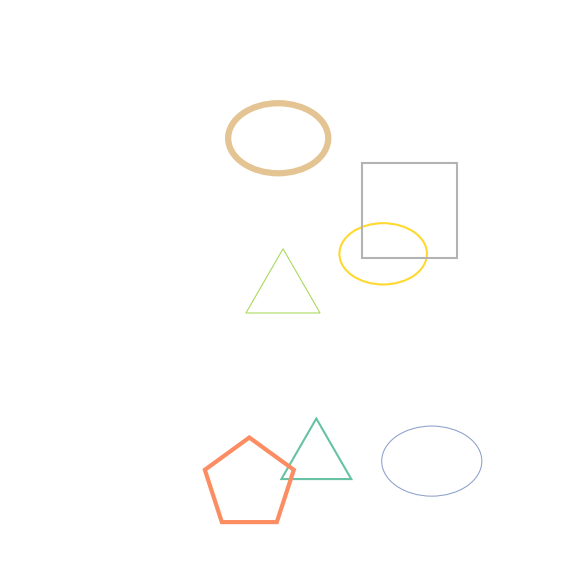[{"shape": "triangle", "thickness": 1, "radius": 0.35, "center": [0.548, 0.205]}, {"shape": "pentagon", "thickness": 2, "radius": 0.4, "center": [0.432, 0.161]}, {"shape": "oval", "thickness": 0.5, "radius": 0.43, "center": [0.748, 0.201]}, {"shape": "triangle", "thickness": 0.5, "radius": 0.37, "center": [0.49, 0.494]}, {"shape": "oval", "thickness": 1, "radius": 0.38, "center": [0.664, 0.56]}, {"shape": "oval", "thickness": 3, "radius": 0.43, "center": [0.482, 0.76]}, {"shape": "square", "thickness": 1, "radius": 0.41, "center": [0.709, 0.635]}]